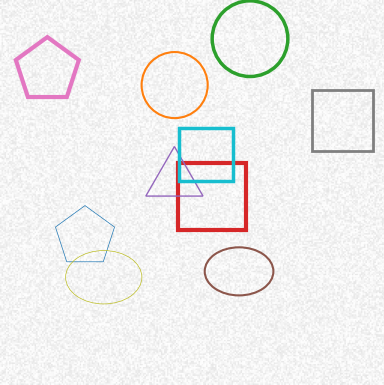[{"shape": "pentagon", "thickness": 0.5, "radius": 0.4, "center": [0.221, 0.385]}, {"shape": "circle", "thickness": 1.5, "radius": 0.43, "center": [0.454, 0.779]}, {"shape": "circle", "thickness": 2.5, "radius": 0.49, "center": [0.649, 0.9]}, {"shape": "square", "thickness": 3, "radius": 0.44, "center": [0.551, 0.49]}, {"shape": "triangle", "thickness": 1, "radius": 0.43, "center": [0.453, 0.534]}, {"shape": "oval", "thickness": 1.5, "radius": 0.45, "center": [0.621, 0.295]}, {"shape": "pentagon", "thickness": 3, "radius": 0.43, "center": [0.123, 0.818]}, {"shape": "square", "thickness": 2, "radius": 0.4, "center": [0.89, 0.686]}, {"shape": "oval", "thickness": 0.5, "radius": 0.5, "center": [0.269, 0.28]}, {"shape": "square", "thickness": 2.5, "radius": 0.35, "center": [0.535, 0.599]}]